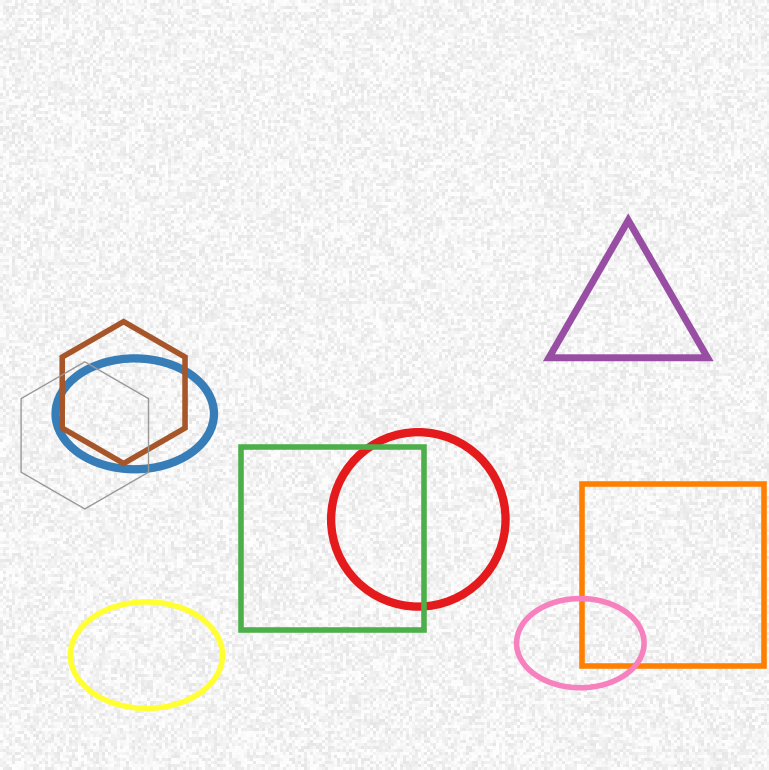[{"shape": "circle", "thickness": 3, "radius": 0.57, "center": [0.543, 0.325]}, {"shape": "oval", "thickness": 3, "radius": 0.51, "center": [0.175, 0.463]}, {"shape": "square", "thickness": 2, "radius": 0.6, "center": [0.432, 0.301]}, {"shape": "triangle", "thickness": 2.5, "radius": 0.59, "center": [0.816, 0.595]}, {"shape": "square", "thickness": 2, "radius": 0.59, "center": [0.874, 0.253]}, {"shape": "oval", "thickness": 2, "radius": 0.49, "center": [0.19, 0.149]}, {"shape": "hexagon", "thickness": 2, "radius": 0.46, "center": [0.161, 0.49]}, {"shape": "oval", "thickness": 2, "radius": 0.41, "center": [0.754, 0.165]}, {"shape": "hexagon", "thickness": 0.5, "radius": 0.48, "center": [0.11, 0.435]}]